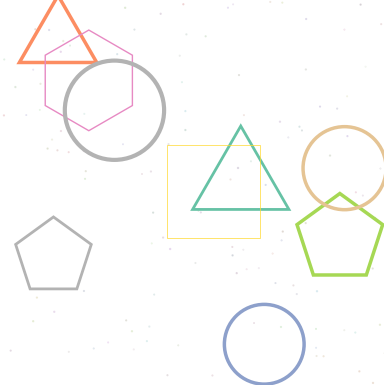[{"shape": "triangle", "thickness": 2, "radius": 0.72, "center": [0.625, 0.528]}, {"shape": "triangle", "thickness": 2.5, "radius": 0.58, "center": [0.151, 0.896]}, {"shape": "circle", "thickness": 2.5, "radius": 0.52, "center": [0.686, 0.106]}, {"shape": "hexagon", "thickness": 1, "radius": 0.65, "center": [0.231, 0.791]}, {"shape": "pentagon", "thickness": 2.5, "radius": 0.58, "center": [0.883, 0.38]}, {"shape": "square", "thickness": 0.5, "radius": 0.6, "center": [0.554, 0.502]}, {"shape": "circle", "thickness": 2.5, "radius": 0.54, "center": [0.895, 0.563]}, {"shape": "circle", "thickness": 3, "radius": 0.64, "center": [0.297, 0.714]}, {"shape": "pentagon", "thickness": 2, "radius": 0.52, "center": [0.139, 0.333]}]